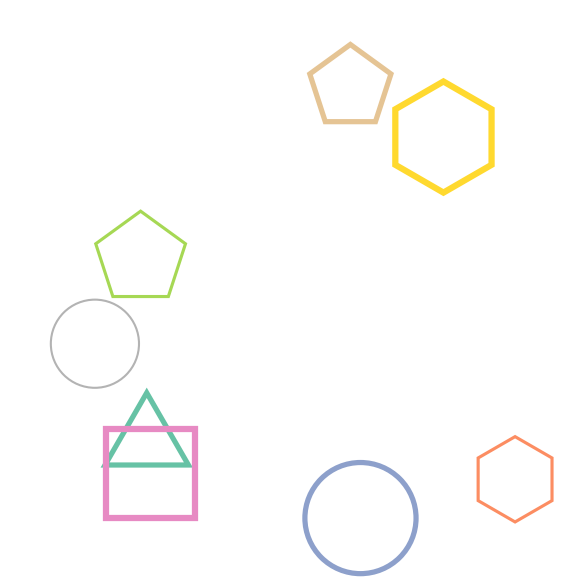[{"shape": "triangle", "thickness": 2.5, "radius": 0.42, "center": [0.254, 0.236]}, {"shape": "hexagon", "thickness": 1.5, "radius": 0.37, "center": [0.892, 0.169]}, {"shape": "circle", "thickness": 2.5, "radius": 0.48, "center": [0.624, 0.102]}, {"shape": "square", "thickness": 3, "radius": 0.39, "center": [0.261, 0.179]}, {"shape": "pentagon", "thickness": 1.5, "radius": 0.41, "center": [0.243, 0.552]}, {"shape": "hexagon", "thickness": 3, "radius": 0.48, "center": [0.768, 0.762]}, {"shape": "pentagon", "thickness": 2.5, "radius": 0.37, "center": [0.607, 0.848]}, {"shape": "circle", "thickness": 1, "radius": 0.38, "center": [0.164, 0.404]}]